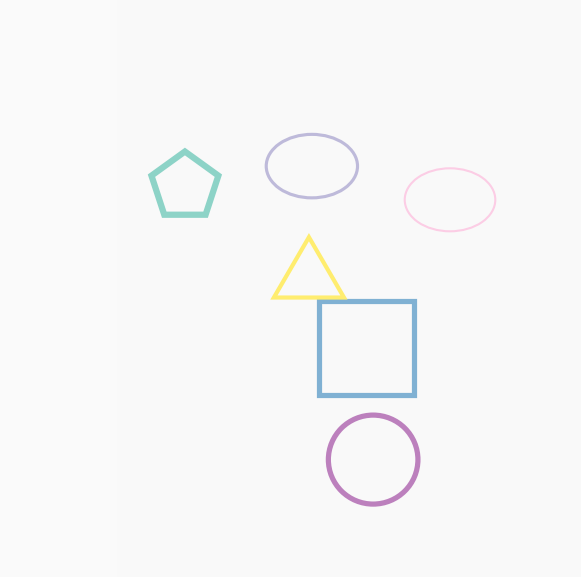[{"shape": "pentagon", "thickness": 3, "radius": 0.3, "center": [0.318, 0.676]}, {"shape": "oval", "thickness": 1.5, "radius": 0.39, "center": [0.537, 0.712]}, {"shape": "square", "thickness": 2.5, "radius": 0.41, "center": [0.63, 0.397]}, {"shape": "oval", "thickness": 1, "radius": 0.39, "center": [0.774, 0.653]}, {"shape": "circle", "thickness": 2.5, "radius": 0.39, "center": [0.642, 0.203]}, {"shape": "triangle", "thickness": 2, "radius": 0.35, "center": [0.531, 0.519]}]